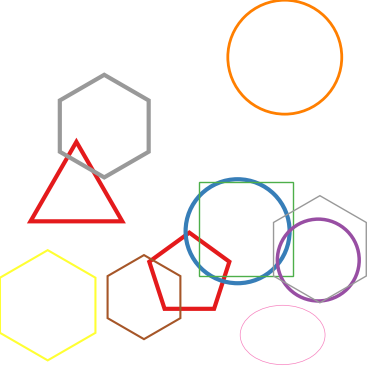[{"shape": "pentagon", "thickness": 3, "radius": 0.55, "center": [0.492, 0.286]}, {"shape": "triangle", "thickness": 3, "radius": 0.69, "center": [0.198, 0.494]}, {"shape": "circle", "thickness": 3, "radius": 0.68, "center": [0.617, 0.399]}, {"shape": "square", "thickness": 1, "radius": 0.61, "center": [0.639, 0.405]}, {"shape": "circle", "thickness": 2.5, "radius": 0.53, "center": [0.827, 0.325]}, {"shape": "circle", "thickness": 2, "radius": 0.74, "center": [0.74, 0.851]}, {"shape": "hexagon", "thickness": 1.5, "radius": 0.72, "center": [0.124, 0.207]}, {"shape": "hexagon", "thickness": 1.5, "radius": 0.55, "center": [0.374, 0.228]}, {"shape": "oval", "thickness": 0.5, "radius": 0.55, "center": [0.734, 0.13]}, {"shape": "hexagon", "thickness": 3, "radius": 0.67, "center": [0.271, 0.672]}, {"shape": "hexagon", "thickness": 1, "radius": 0.7, "center": [0.831, 0.353]}]